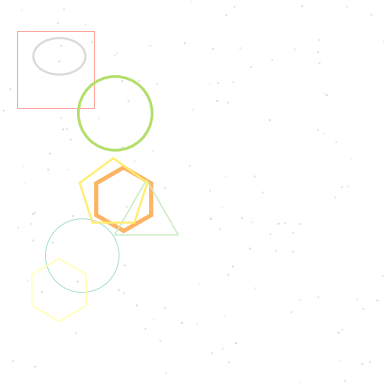[{"shape": "circle", "thickness": 0.5, "radius": 0.48, "center": [0.214, 0.336]}, {"shape": "hexagon", "thickness": 1, "radius": 0.41, "center": [0.153, 0.247]}, {"shape": "square", "thickness": 0.5, "radius": 0.5, "center": [0.144, 0.82]}, {"shape": "hexagon", "thickness": 3, "radius": 0.41, "center": [0.321, 0.483]}, {"shape": "circle", "thickness": 2, "radius": 0.48, "center": [0.299, 0.706]}, {"shape": "oval", "thickness": 1.5, "radius": 0.34, "center": [0.154, 0.854]}, {"shape": "triangle", "thickness": 1, "radius": 0.48, "center": [0.381, 0.437]}, {"shape": "pentagon", "thickness": 1.5, "radius": 0.46, "center": [0.295, 0.497]}]